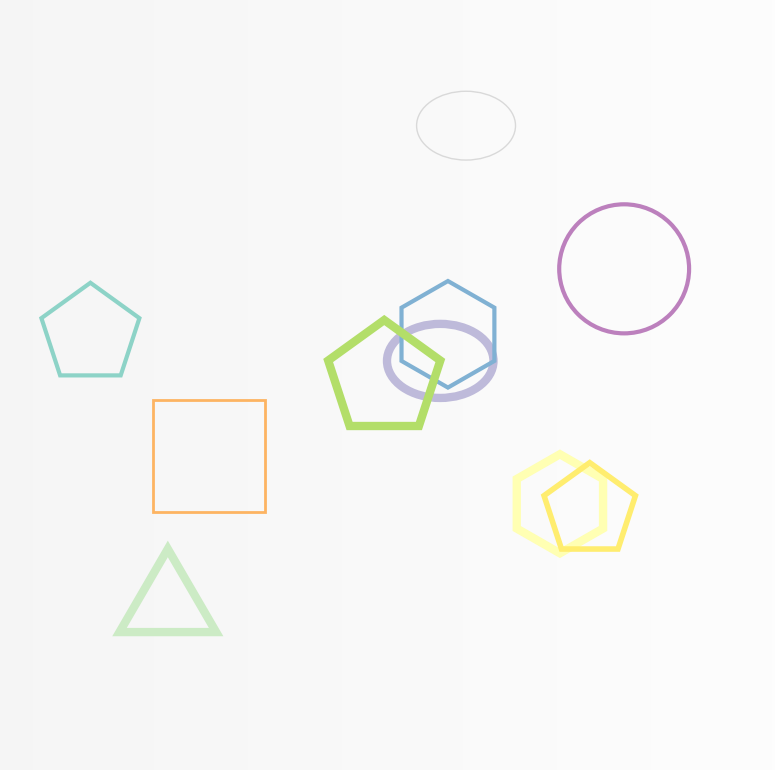[{"shape": "pentagon", "thickness": 1.5, "radius": 0.33, "center": [0.117, 0.566]}, {"shape": "hexagon", "thickness": 3, "radius": 0.32, "center": [0.722, 0.346]}, {"shape": "oval", "thickness": 3, "radius": 0.34, "center": [0.568, 0.531]}, {"shape": "hexagon", "thickness": 1.5, "radius": 0.35, "center": [0.578, 0.566]}, {"shape": "square", "thickness": 1, "radius": 0.36, "center": [0.269, 0.408]}, {"shape": "pentagon", "thickness": 3, "radius": 0.38, "center": [0.496, 0.508]}, {"shape": "oval", "thickness": 0.5, "radius": 0.32, "center": [0.601, 0.837]}, {"shape": "circle", "thickness": 1.5, "radius": 0.42, "center": [0.805, 0.651]}, {"shape": "triangle", "thickness": 3, "radius": 0.36, "center": [0.217, 0.215]}, {"shape": "pentagon", "thickness": 2, "radius": 0.31, "center": [0.761, 0.337]}]